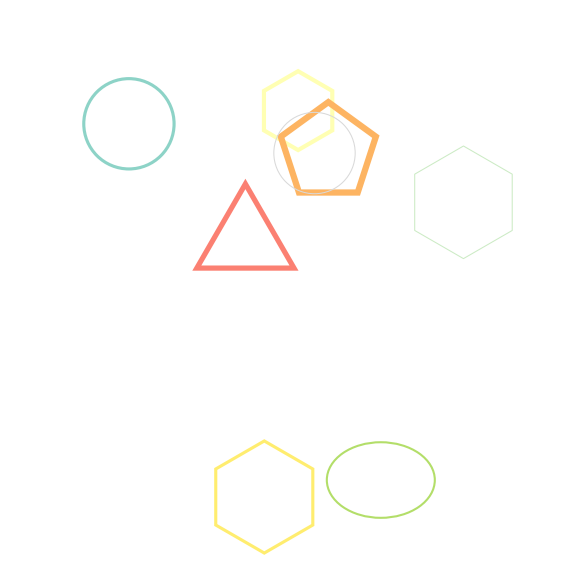[{"shape": "circle", "thickness": 1.5, "radius": 0.39, "center": [0.223, 0.785]}, {"shape": "hexagon", "thickness": 2, "radius": 0.34, "center": [0.516, 0.808]}, {"shape": "triangle", "thickness": 2.5, "radius": 0.49, "center": [0.425, 0.583]}, {"shape": "pentagon", "thickness": 3, "radius": 0.43, "center": [0.569, 0.736]}, {"shape": "oval", "thickness": 1, "radius": 0.47, "center": [0.659, 0.168]}, {"shape": "circle", "thickness": 0.5, "radius": 0.35, "center": [0.545, 0.734]}, {"shape": "hexagon", "thickness": 0.5, "radius": 0.49, "center": [0.803, 0.649]}, {"shape": "hexagon", "thickness": 1.5, "radius": 0.49, "center": [0.458, 0.139]}]